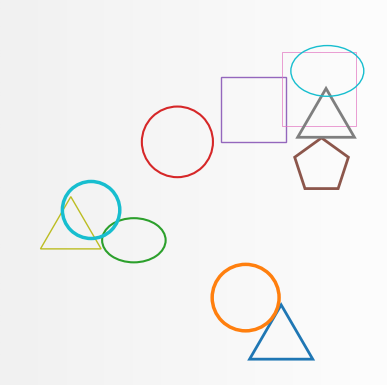[{"shape": "triangle", "thickness": 2, "radius": 0.47, "center": [0.726, 0.114]}, {"shape": "circle", "thickness": 2.5, "radius": 0.43, "center": [0.634, 0.227]}, {"shape": "oval", "thickness": 1.5, "radius": 0.41, "center": [0.345, 0.376]}, {"shape": "circle", "thickness": 1.5, "radius": 0.46, "center": [0.458, 0.632]}, {"shape": "square", "thickness": 1, "radius": 0.42, "center": [0.654, 0.716]}, {"shape": "pentagon", "thickness": 2, "radius": 0.36, "center": [0.83, 0.569]}, {"shape": "square", "thickness": 0.5, "radius": 0.48, "center": [0.823, 0.769]}, {"shape": "triangle", "thickness": 2, "radius": 0.42, "center": [0.841, 0.686]}, {"shape": "triangle", "thickness": 1, "radius": 0.45, "center": [0.183, 0.399]}, {"shape": "circle", "thickness": 2.5, "radius": 0.37, "center": [0.235, 0.455]}, {"shape": "oval", "thickness": 1, "radius": 0.47, "center": [0.845, 0.816]}]